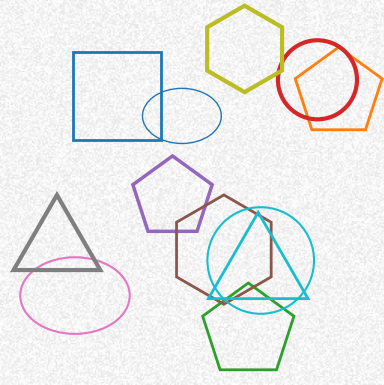[{"shape": "oval", "thickness": 1, "radius": 0.51, "center": [0.472, 0.699]}, {"shape": "square", "thickness": 2, "radius": 0.57, "center": [0.303, 0.751]}, {"shape": "pentagon", "thickness": 2, "radius": 0.59, "center": [0.88, 0.759]}, {"shape": "pentagon", "thickness": 2, "radius": 0.62, "center": [0.645, 0.14]}, {"shape": "circle", "thickness": 3, "radius": 0.51, "center": [0.825, 0.793]}, {"shape": "pentagon", "thickness": 2.5, "radius": 0.54, "center": [0.448, 0.487]}, {"shape": "hexagon", "thickness": 2, "radius": 0.71, "center": [0.581, 0.352]}, {"shape": "oval", "thickness": 1.5, "radius": 0.71, "center": [0.195, 0.232]}, {"shape": "triangle", "thickness": 3, "radius": 0.65, "center": [0.148, 0.364]}, {"shape": "hexagon", "thickness": 3, "radius": 0.56, "center": [0.635, 0.873]}, {"shape": "triangle", "thickness": 2, "radius": 0.75, "center": [0.671, 0.299]}, {"shape": "circle", "thickness": 1.5, "radius": 0.69, "center": [0.677, 0.323]}]